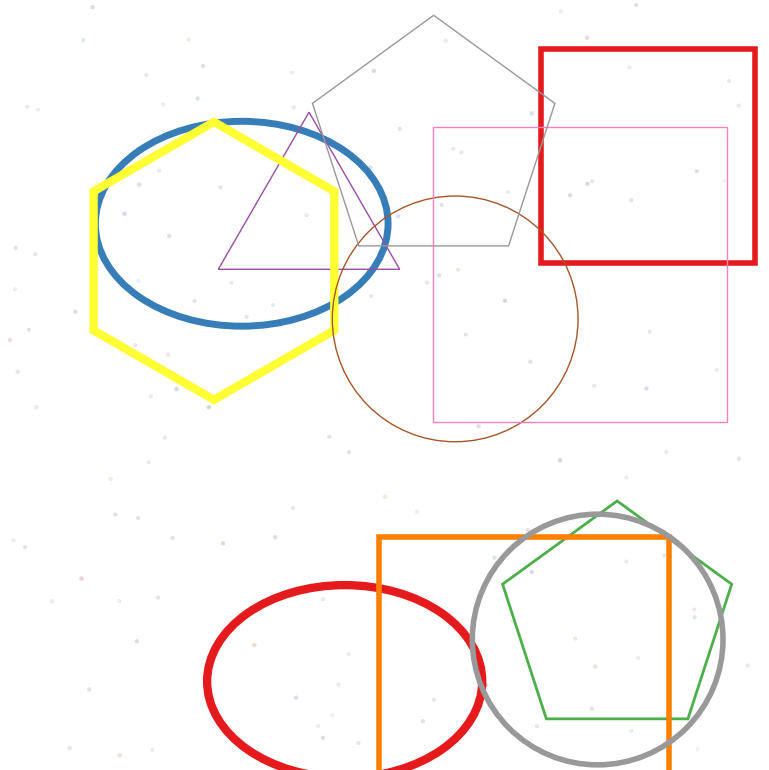[{"shape": "oval", "thickness": 3, "radius": 0.89, "center": [0.448, 0.115]}, {"shape": "square", "thickness": 2, "radius": 0.7, "center": [0.842, 0.798]}, {"shape": "oval", "thickness": 2.5, "radius": 0.95, "center": [0.314, 0.709]}, {"shape": "pentagon", "thickness": 1, "radius": 0.78, "center": [0.801, 0.193]}, {"shape": "triangle", "thickness": 0.5, "radius": 0.68, "center": [0.401, 0.718]}, {"shape": "square", "thickness": 2, "radius": 0.94, "center": [0.681, 0.114]}, {"shape": "hexagon", "thickness": 3, "radius": 0.9, "center": [0.278, 0.661]}, {"shape": "circle", "thickness": 0.5, "radius": 0.8, "center": [0.591, 0.586]}, {"shape": "square", "thickness": 0.5, "radius": 0.96, "center": [0.753, 0.643]}, {"shape": "circle", "thickness": 2, "radius": 0.81, "center": [0.776, 0.169]}, {"shape": "pentagon", "thickness": 0.5, "radius": 0.83, "center": [0.563, 0.815]}]